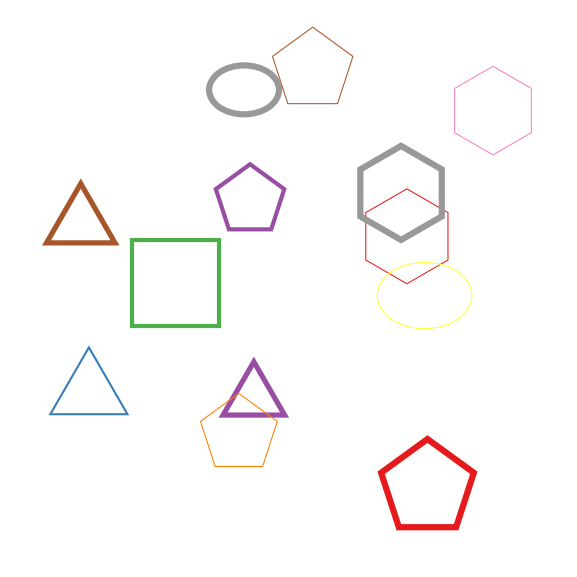[{"shape": "pentagon", "thickness": 3, "radius": 0.42, "center": [0.74, 0.154]}, {"shape": "hexagon", "thickness": 0.5, "radius": 0.41, "center": [0.705, 0.59]}, {"shape": "triangle", "thickness": 1, "radius": 0.39, "center": [0.154, 0.32]}, {"shape": "square", "thickness": 2, "radius": 0.37, "center": [0.304, 0.509]}, {"shape": "triangle", "thickness": 2.5, "radius": 0.31, "center": [0.44, 0.311]}, {"shape": "pentagon", "thickness": 2, "radius": 0.31, "center": [0.433, 0.652]}, {"shape": "pentagon", "thickness": 0.5, "radius": 0.35, "center": [0.414, 0.248]}, {"shape": "oval", "thickness": 0.5, "radius": 0.41, "center": [0.735, 0.487]}, {"shape": "pentagon", "thickness": 0.5, "radius": 0.37, "center": [0.541, 0.879]}, {"shape": "triangle", "thickness": 2.5, "radius": 0.34, "center": [0.14, 0.613]}, {"shape": "hexagon", "thickness": 0.5, "radius": 0.38, "center": [0.854, 0.808]}, {"shape": "hexagon", "thickness": 3, "radius": 0.41, "center": [0.694, 0.665]}, {"shape": "oval", "thickness": 3, "radius": 0.3, "center": [0.423, 0.844]}]